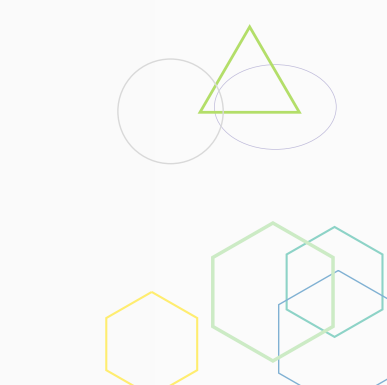[{"shape": "hexagon", "thickness": 1.5, "radius": 0.71, "center": [0.863, 0.268]}, {"shape": "oval", "thickness": 0.5, "radius": 0.79, "center": [0.711, 0.722]}, {"shape": "hexagon", "thickness": 1, "radius": 0.89, "center": [0.873, 0.12]}, {"shape": "triangle", "thickness": 2, "radius": 0.74, "center": [0.644, 0.782]}, {"shape": "circle", "thickness": 1, "radius": 0.68, "center": [0.44, 0.711]}, {"shape": "hexagon", "thickness": 2.5, "radius": 0.9, "center": [0.704, 0.242]}, {"shape": "hexagon", "thickness": 1.5, "radius": 0.68, "center": [0.392, 0.106]}]